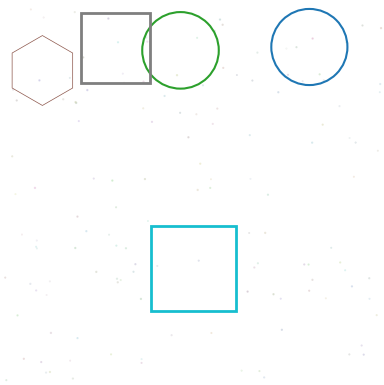[{"shape": "circle", "thickness": 1.5, "radius": 0.49, "center": [0.804, 0.878]}, {"shape": "circle", "thickness": 1.5, "radius": 0.5, "center": [0.469, 0.869]}, {"shape": "hexagon", "thickness": 0.5, "radius": 0.45, "center": [0.11, 0.817]}, {"shape": "square", "thickness": 2, "radius": 0.45, "center": [0.3, 0.875]}, {"shape": "square", "thickness": 2, "radius": 0.56, "center": [0.503, 0.302]}]